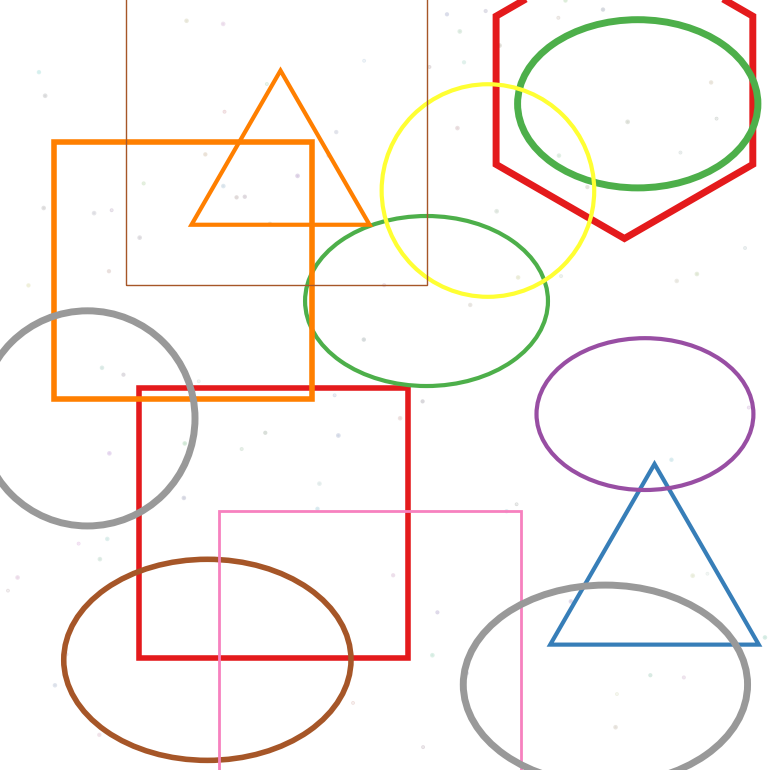[{"shape": "hexagon", "thickness": 2.5, "radius": 0.96, "center": [0.811, 0.883]}, {"shape": "square", "thickness": 2, "radius": 0.88, "center": [0.355, 0.321]}, {"shape": "triangle", "thickness": 1.5, "radius": 0.78, "center": [0.85, 0.241]}, {"shape": "oval", "thickness": 2.5, "radius": 0.78, "center": [0.828, 0.865]}, {"shape": "oval", "thickness": 1.5, "radius": 0.79, "center": [0.554, 0.609]}, {"shape": "oval", "thickness": 1.5, "radius": 0.7, "center": [0.838, 0.462]}, {"shape": "square", "thickness": 2, "radius": 0.84, "center": [0.238, 0.649]}, {"shape": "triangle", "thickness": 1.5, "radius": 0.67, "center": [0.364, 0.775]}, {"shape": "circle", "thickness": 1.5, "radius": 0.69, "center": [0.634, 0.753]}, {"shape": "oval", "thickness": 2, "radius": 0.93, "center": [0.269, 0.143]}, {"shape": "square", "thickness": 0.5, "radius": 0.98, "center": [0.359, 0.825]}, {"shape": "square", "thickness": 1, "radius": 0.98, "center": [0.481, 0.141]}, {"shape": "circle", "thickness": 2.5, "radius": 0.7, "center": [0.114, 0.457]}, {"shape": "oval", "thickness": 2.5, "radius": 0.92, "center": [0.786, 0.111]}]